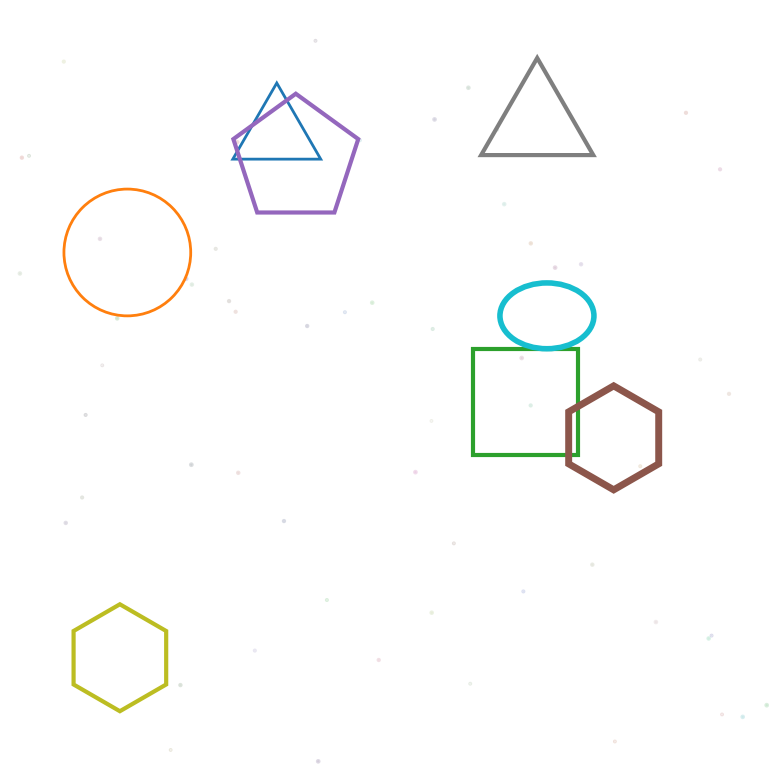[{"shape": "triangle", "thickness": 1, "radius": 0.33, "center": [0.359, 0.826]}, {"shape": "circle", "thickness": 1, "radius": 0.41, "center": [0.165, 0.672]}, {"shape": "square", "thickness": 1.5, "radius": 0.34, "center": [0.682, 0.478]}, {"shape": "pentagon", "thickness": 1.5, "radius": 0.43, "center": [0.384, 0.793]}, {"shape": "hexagon", "thickness": 2.5, "radius": 0.34, "center": [0.797, 0.431]}, {"shape": "triangle", "thickness": 1.5, "radius": 0.42, "center": [0.698, 0.841]}, {"shape": "hexagon", "thickness": 1.5, "radius": 0.35, "center": [0.156, 0.146]}, {"shape": "oval", "thickness": 2, "radius": 0.31, "center": [0.71, 0.59]}]